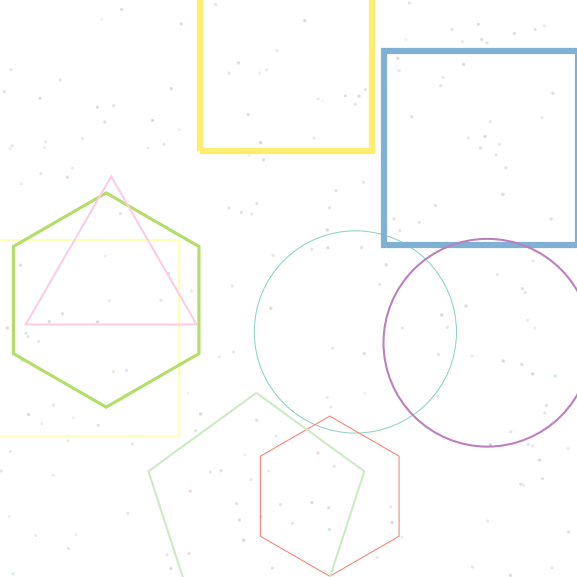[{"shape": "circle", "thickness": 0.5, "radius": 0.88, "center": [0.615, 0.424]}, {"shape": "square", "thickness": 1, "radius": 0.85, "center": [0.141, 0.414]}, {"shape": "hexagon", "thickness": 0.5, "radius": 0.69, "center": [0.571, 0.14]}, {"shape": "square", "thickness": 3, "radius": 0.84, "center": [0.833, 0.743]}, {"shape": "hexagon", "thickness": 1.5, "radius": 0.93, "center": [0.184, 0.48]}, {"shape": "triangle", "thickness": 1, "radius": 0.85, "center": [0.193, 0.523]}, {"shape": "circle", "thickness": 1, "radius": 0.9, "center": [0.844, 0.406]}, {"shape": "pentagon", "thickness": 1, "radius": 0.98, "center": [0.444, 0.122]}, {"shape": "square", "thickness": 3, "radius": 0.75, "center": [0.496, 0.886]}]